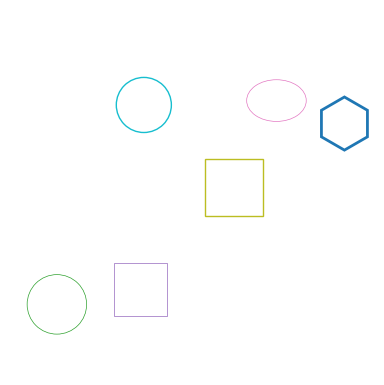[{"shape": "hexagon", "thickness": 2, "radius": 0.34, "center": [0.895, 0.679]}, {"shape": "circle", "thickness": 0.5, "radius": 0.39, "center": [0.148, 0.209]}, {"shape": "square", "thickness": 0.5, "radius": 0.34, "center": [0.364, 0.247]}, {"shape": "oval", "thickness": 0.5, "radius": 0.39, "center": [0.718, 0.739]}, {"shape": "square", "thickness": 1, "radius": 0.37, "center": [0.608, 0.512]}, {"shape": "circle", "thickness": 1, "radius": 0.36, "center": [0.374, 0.727]}]